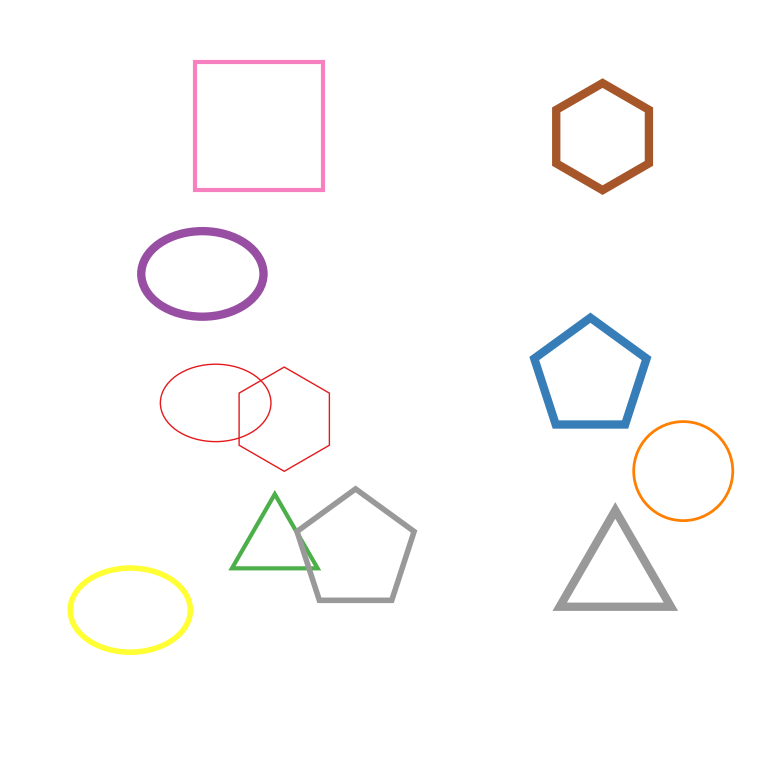[{"shape": "hexagon", "thickness": 0.5, "radius": 0.34, "center": [0.369, 0.456]}, {"shape": "oval", "thickness": 0.5, "radius": 0.36, "center": [0.28, 0.477]}, {"shape": "pentagon", "thickness": 3, "radius": 0.38, "center": [0.767, 0.511]}, {"shape": "triangle", "thickness": 1.5, "radius": 0.32, "center": [0.357, 0.294]}, {"shape": "oval", "thickness": 3, "radius": 0.4, "center": [0.263, 0.644]}, {"shape": "circle", "thickness": 1, "radius": 0.32, "center": [0.887, 0.388]}, {"shape": "oval", "thickness": 2, "radius": 0.39, "center": [0.169, 0.208]}, {"shape": "hexagon", "thickness": 3, "radius": 0.35, "center": [0.783, 0.823]}, {"shape": "square", "thickness": 1.5, "radius": 0.42, "center": [0.337, 0.837]}, {"shape": "pentagon", "thickness": 2, "radius": 0.4, "center": [0.462, 0.285]}, {"shape": "triangle", "thickness": 3, "radius": 0.42, "center": [0.799, 0.254]}]